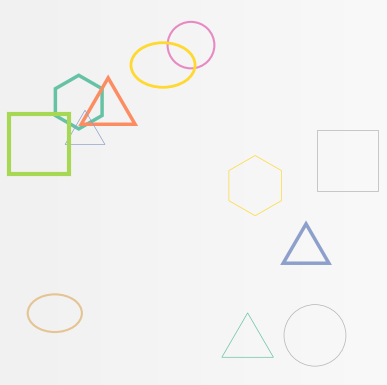[{"shape": "hexagon", "thickness": 2.5, "radius": 0.35, "center": [0.203, 0.735]}, {"shape": "triangle", "thickness": 0.5, "radius": 0.38, "center": [0.639, 0.11]}, {"shape": "triangle", "thickness": 2.5, "radius": 0.4, "center": [0.279, 0.717]}, {"shape": "triangle", "thickness": 2.5, "radius": 0.34, "center": [0.79, 0.35]}, {"shape": "triangle", "thickness": 0.5, "radius": 0.3, "center": [0.219, 0.654]}, {"shape": "circle", "thickness": 1.5, "radius": 0.3, "center": [0.493, 0.883]}, {"shape": "square", "thickness": 3, "radius": 0.39, "center": [0.101, 0.626]}, {"shape": "oval", "thickness": 2, "radius": 0.41, "center": [0.421, 0.831]}, {"shape": "hexagon", "thickness": 0.5, "radius": 0.39, "center": [0.658, 0.518]}, {"shape": "oval", "thickness": 1.5, "radius": 0.35, "center": [0.141, 0.187]}, {"shape": "square", "thickness": 0.5, "radius": 0.39, "center": [0.896, 0.584]}, {"shape": "circle", "thickness": 0.5, "radius": 0.4, "center": [0.813, 0.129]}]